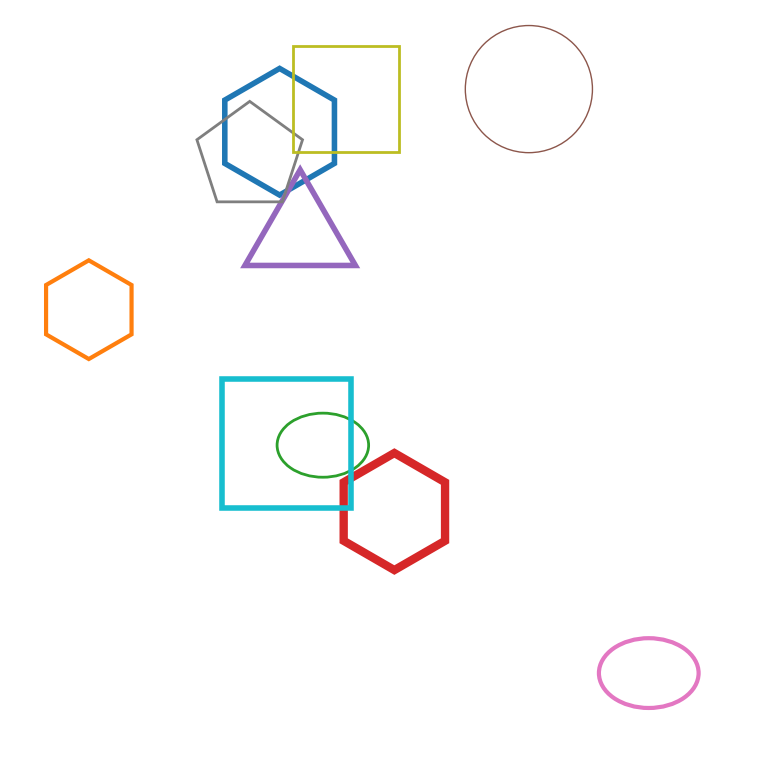[{"shape": "hexagon", "thickness": 2, "radius": 0.41, "center": [0.363, 0.829]}, {"shape": "hexagon", "thickness": 1.5, "radius": 0.32, "center": [0.115, 0.598]}, {"shape": "oval", "thickness": 1, "radius": 0.3, "center": [0.419, 0.422]}, {"shape": "hexagon", "thickness": 3, "radius": 0.38, "center": [0.512, 0.336]}, {"shape": "triangle", "thickness": 2, "radius": 0.41, "center": [0.39, 0.697]}, {"shape": "circle", "thickness": 0.5, "radius": 0.41, "center": [0.687, 0.884]}, {"shape": "oval", "thickness": 1.5, "radius": 0.32, "center": [0.843, 0.126]}, {"shape": "pentagon", "thickness": 1, "radius": 0.36, "center": [0.324, 0.796]}, {"shape": "square", "thickness": 1, "radius": 0.34, "center": [0.449, 0.871]}, {"shape": "square", "thickness": 2, "radius": 0.42, "center": [0.372, 0.424]}]